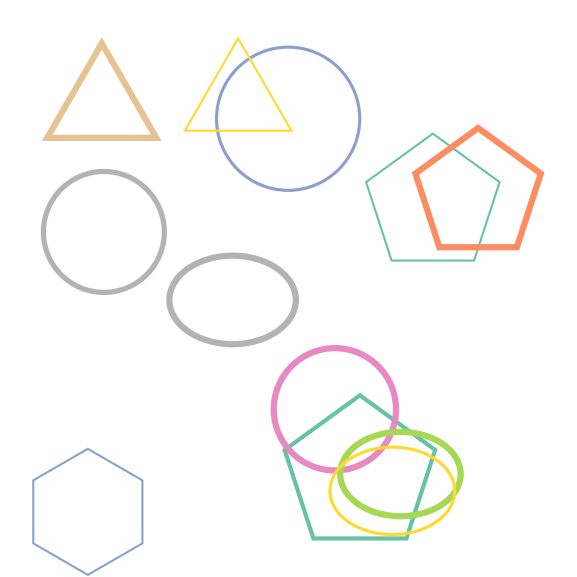[{"shape": "pentagon", "thickness": 2, "radius": 0.69, "center": [0.623, 0.178]}, {"shape": "pentagon", "thickness": 1, "radius": 0.61, "center": [0.75, 0.646]}, {"shape": "pentagon", "thickness": 3, "radius": 0.57, "center": [0.828, 0.663]}, {"shape": "hexagon", "thickness": 1, "radius": 0.55, "center": [0.152, 0.113]}, {"shape": "circle", "thickness": 1.5, "radius": 0.62, "center": [0.499, 0.794]}, {"shape": "circle", "thickness": 3, "radius": 0.53, "center": [0.58, 0.29]}, {"shape": "oval", "thickness": 3, "radius": 0.52, "center": [0.693, 0.178]}, {"shape": "triangle", "thickness": 1, "radius": 0.53, "center": [0.412, 0.826]}, {"shape": "oval", "thickness": 1.5, "radius": 0.54, "center": [0.679, 0.149]}, {"shape": "triangle", "thickness": 3, "radius": 0.54, "center": [0.176, 0.815]}, {"shape": "oval", "thickness": 3, "radius": 0.55, "center": [0.403, 0.48]}, {"shape": "circle", "thickness": 2.5, "radius": 0.52, "center": [0.18, 0.597]}]